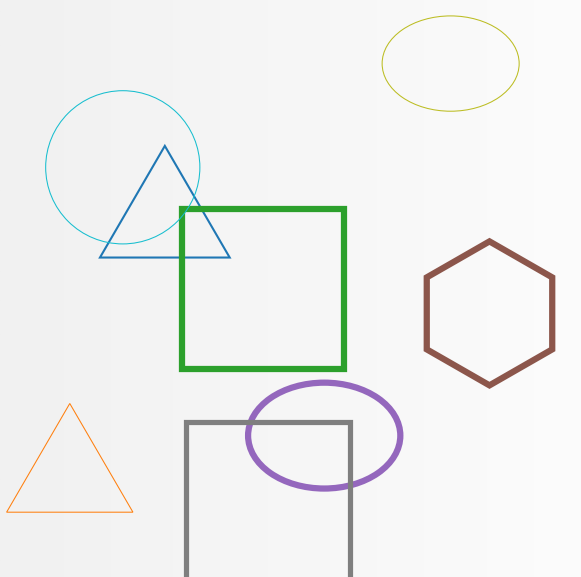[{"shape": "triangle", "thickness": 1, "radius": 0.64, "center": [0.284, 0.618]}, {"shape": "triangle", "thickness": 0.5, "radius": 0.63, "center": [0.12, 0.175]}, {"shape": "square", "thickness": 3, "radius": 0.69, "center": [0.452, 0.498]}, {"shape": "oval", "thickness": 3, "radius": 0.65, "center": [0.558, 0.245]}, {"shape": "hexagon", "thickness": 3, "radius": 0.62, "center": [0.842, 0.456]}, {"shape": "square", "thickness": 2.5, "radius": 0.7, "center": [0.461, 0.128]}, {"shape": "oval", "thickness": 0.5, "radius": 0.59, "center": [0.775, 0.889]}, {"shape": "circle", "thickness": 0.5, "radius": 0.66, "center": [0.211, 0.709]}]